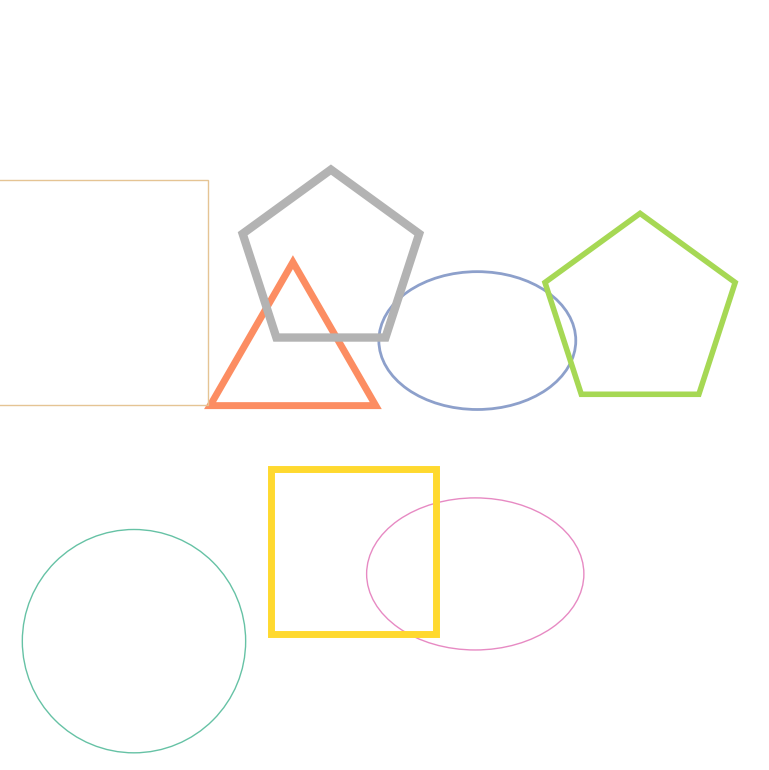[{"shape": "circle", "thickness": 0.5, "radius": 0.73, "center": [0.174, 0.167]}, {"shape": "triangle", "thickness": 2.5, "radius": 0.62, "center": [0.38, 0.535]}, {"shape": "oval", "thickness": 1, "radius": 0.64, "center": [0.62, 0.558]}, {"shape": "oval", "thickness": 0.5, "radius": 0.71, "center": [0.617, 0.255]}, {"shape": "pentagon", "thickness": 2, "radius": 0.65, "center": [0.831, 0.593]}, {"shape": "square", "thickness": 2.5, "radius": 0.54, "center": [0.459, 0.283]}, {"shape": "square", "thickness": 0.5, "radius": 0.73, "center": [0.124, 0.62]}, {"shape": "pentagon", "thickness": 3, "radius": 0.6, "center": [0.43, 0.659]}]